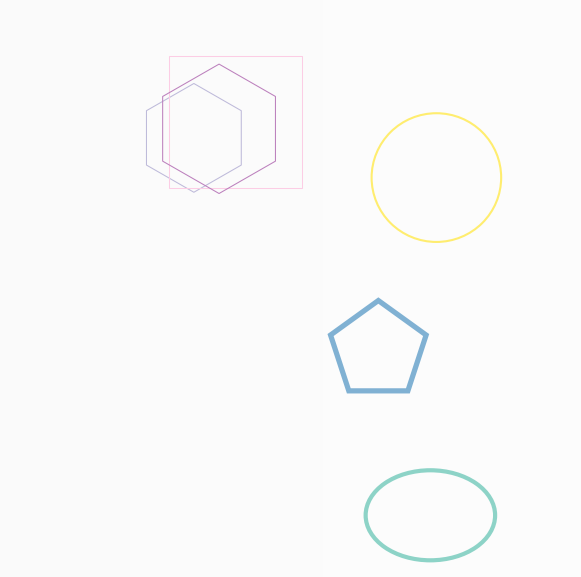[{"shape": "oval", "thickness": 2, "radius": 0.56, "center": [0.74, 0.107]}, {"shape": "hexagon", "thickness": 0.5, "radius": 0.47, "center": [0.334, 0.76]}, {"shape": "pentagon", "thickness": 2.5, "radius": 0.43, "center": [0.651, 0.392]}, {"shape": "square", "thickness": 0.5, "radius": 0.57, "center": [0.405, 0.788]}, {"shape": "hexagon", "thickness": 0.5, "radius": 0.56, "center": [0.377, 0.776]}, {"shape": "circle", "thickness": 1, "radius": 0.56, "center": [0.751, 0.692]}]